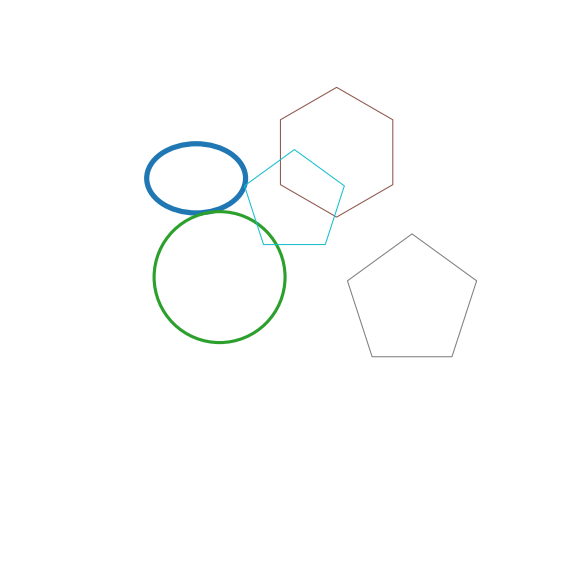[{"shape": "oval", "thickness": 2.5, "radius": 0.43, "center": [0.34, 0.69]}, {"shape": "circle", "thickness": 1.5, "radius": 0.57, "center": [0.38, 0.519]}, {"shape": "hexagon", "thickness": 0.5, "radius": 0.56, "center": [0.583, 0.736]}, {"shape": "pentagon", "thickness": 0.5, "radius": 0.59, "center": [0.713, 0.477]}, {"shape": "pentagon", "thickness": 0.5, "radius": 0.45, "center": [0.51, 0.649]}]